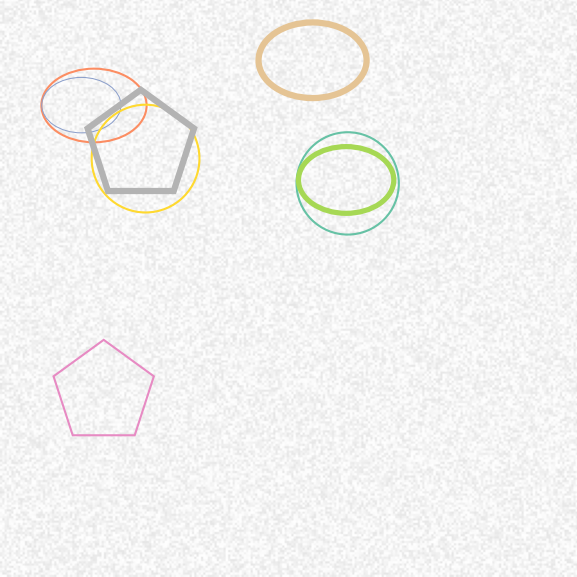[{"shape": "circle", "thickness": 1, "radius": 0.44, "center": [0.602, 0.682]}, {"shape": "oval", "thickness": 1, "radius": 0.46, "center": [0.163, 0.816]}, {"shape": "oval", "thickness": 0.5, "radius": 0.34, "center": [0.141, 0.817]}, {"shape": "pentagon", "thickness": 1, "radius": 0.46, "center": [0.18, 0.319]}, {"shape": "oval", "thickness": 2.5, "radius": 0.41, "center": [0.599, 0.687]}, {"shape": "circle", "thickness": 1, "radius": 0.47, "center": [0.252, 0.725]}, {"shape": "oval", "thickness": 3, "radius": 0.47, "center": [0.541, 0.895]}, {"shape": "pentagon", "thickness": 3, "radius": 0.48, "center": [0.244, 0.747]}]